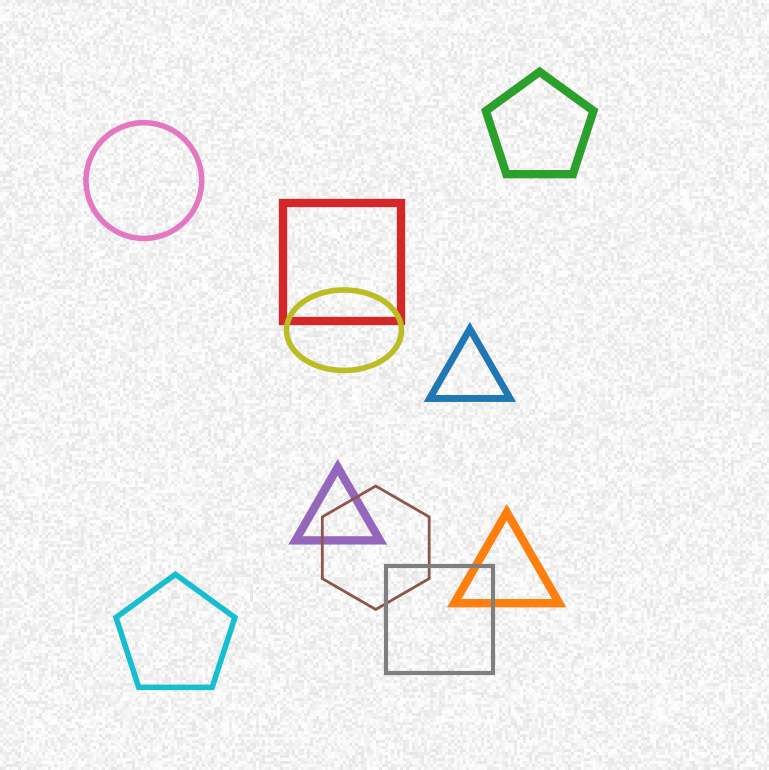[{"shape": "triangle", "thickness": 2.5, "radius": 0.3, "center": [0.61, 0.513]}, {"shape": "triangle", "thickness": 3, "radius": 0.39, "center": [0.658, 0.256]}, {"shape": "pentagon", "thickness": 3, "radius": 0.37, "center": [0.701, 0.833]}, {"shape": "square", "thickness": 3, "radius": 0.38, "center": [0.444, 0.66]}, {"shape": "triangle", "thickness": 3, "radius": 0.32, "center": [0.439, 0.33]}, {"shape": "hexagon", "thickness": 1, "radius": 0.4, "center": [0.488, 0.289]}, {"shape": "circle", "thickness": 2, "radius": 0.38, "center": [0.187, 0.766]}, {"shape": "square", "thickness": 1.5, "radius": 0.35, "center": [0.571, 0.195]}, {"shape": "oval", "thickness": 2, "radius": 0.37, "center": [0.447, 0.571]}, {"shape": "pentagon", "thickness": 2, "radius": 0.41, "center": [0.228, 0.173]}]